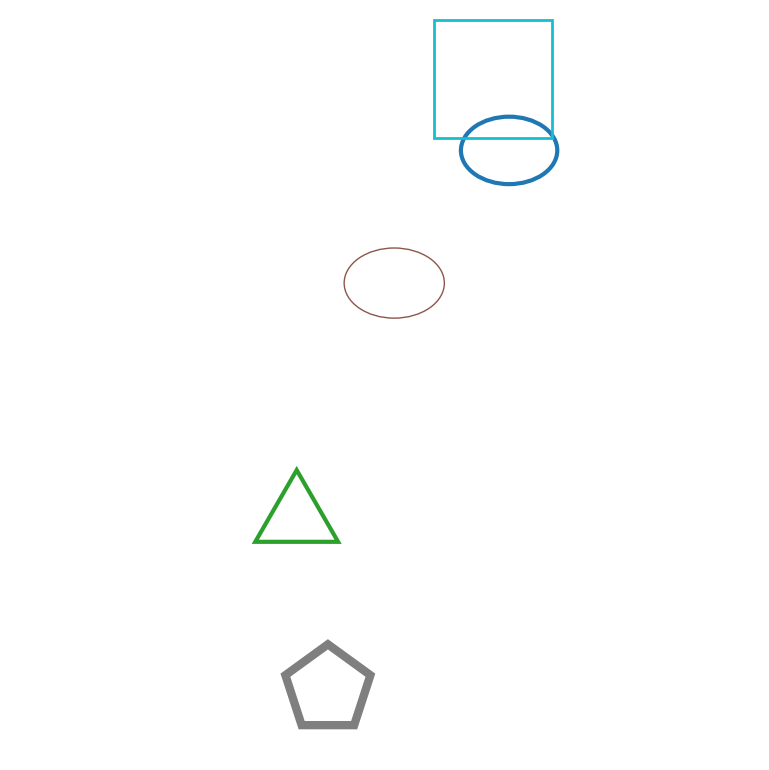[{"shape": "oval", "thickness": 1.5, "radius": 0.31, "center": [0.661, 0.805]}, {"shape": "triangle", "thickness": 1.5, "radius": 0.31, "center": [0.385, 0.327]}, {"shape": "oval", "thickness": 0.5, "radius": 0.33, "center": [0.512, 0.632]}, {"shape": "pentagon", "thickness": 3, "radius": 0.29, "center": [0.426, 0.105]}, {"shape": "square", "thickness": 1, "radius": 0.38, "center": [0.64, 0.898]}]